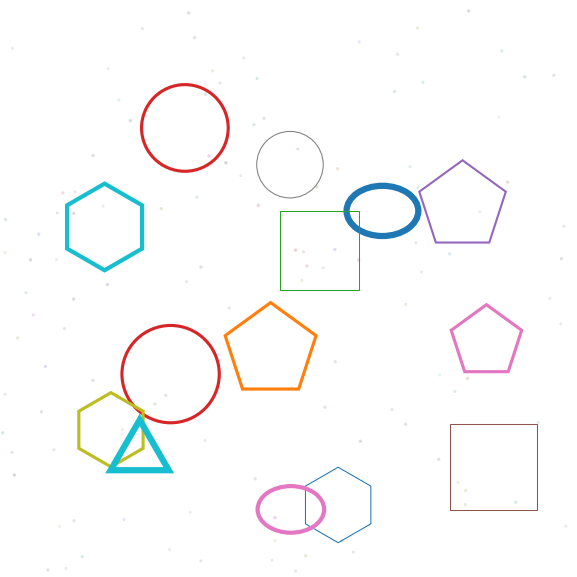[{"shape": "hexagon", "thickness": 0.5, "radius": 0.33, "center": [0.586, 0.125]}, {"shape": "oval", "thickness": 3, "radius": 0.31, "center": [0.662, 0.634]}, {"shape": "pentagon", "thickness": 1.5, "radius": 0.41, "center": [0.469, 0.392]}, {"shape": "square", "thickness": 0.5, "radius": 0.34, "center": [0.553, 0.565]}, {"shape": "circle", "thickness": 1.5, "radius": 0.38, "center": [0.32, 0.778]}, {"shape": "circle", "thickness": 1.5, "radius": 0.42, "center": [0.295, 0.351]}, {"shape": "pentagon", "thickness": 1, "radius": 0.39, "center": [0.801, 0.643]}, {"shape": "square", "thickness": 0.5, "radius": 0.37, "center": [0.855, 0.19]}, {"shape": "pentagon", "thickness": 1.5, "radius": 0.32, "center": [0.842, 0.407]}, {"shape": "oval", "thickness": 2, "radius": 0.29, "center": [0.504, 0.117]}, {"shape": "circle", "thickness": 0.5, "radius": 0.29, "center": [0.502, 0.714]}, {"shape": "hexagon", "thickness": 1.5, "radius": 0.32, "center": [0.192, 0.255]}, {"shape": "hexagon", "thickness": 2, "radius": 0.37, "center": [0.181, 0.606]}, {"shape": "triangle", "thickness": 3, "radius": 0.29, "center": [0.242, 0.214]}]